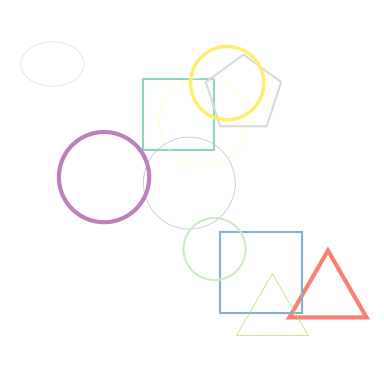[{"shape": "square", "thickness": 1.5, "radius": 0.46, "center": [0.464, 0.703]}, {"shape": "circle", "thickness": 0.5, "radius": 0.57, "center": [0.528, 0.684]}, {"shape": "circle", "thickness": 0.5, "radius": 0.6, "center": [0.492, 0.524]}, {"shape": "triangle", "thickness": 3, "radius": 0.58, "center": [0.852, 0.233]}, {"shape": "square", "thickness": 1.5, "radius": 0.53, "center": [0.677, 0.292]}, {"shape": "triangle", "thickness": 0.5, "radius": 0.54, "center": [0.707, 0.182]}, {"shape": "oval", "thickness": 0.5, "radius": 0.41, "center": [0.136, 0.834]}, {"shape": "pentagon", "thickness": 1.5, "radius": 0.51, "center": [0.632, 0.755]}, {"shape": "circle", "thickness": 3, "radius": 0.59, "center": [0.27, 0.54]}, {"shape": "circle", "thickness": 1.5, "radius": 0.4, "center": [0.557, 0.353]}, {"shape": "circle", "thickness": 2.5, "radius": 0.48, "center": [0.59, 0.784]}]